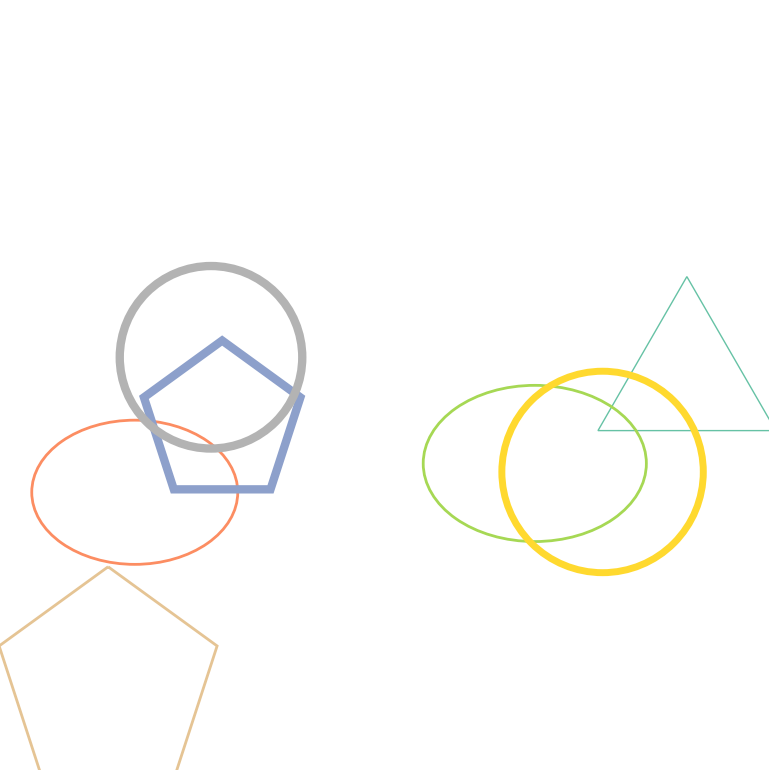[{"shape": "triangle", "thickness": 0.5, "radius": 0.67, "center": [0.892, 0.507]}, {"shape": "oval", "thickness": 1, "radius": 0.67, "center": [0.175, 0.361]}, {"shape": "pentagon", "thickness": 3, "radius": 0.53, "center": [0.289, 0.451]}, {"shape": "oval", "thickness": 1, "radius": 0.72, "center": [0.695, 0.398]}, {"shape": "circle", "thickness": 2.5, "radius": 0.65, "center": [0.783, 0.387]}, {"shape": "pentagon", "thickness": 1, "radius": 0.74, "center": [0.14, 0.115]}, {"shape": "circle", "thickness": 3, "radius": 0.59, "center": [0.274, 0.536]}]